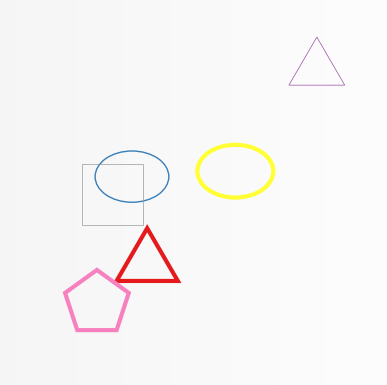[{"shape": "triangle", "thickness": 3, "radius": 0.46, "center": [0.38, 0.316]}, {"shape": "oval", "thickness": 1, "radius": 0.48, "center": [0.341, 0.541]}, {"shape": "triangle", "thickness": 0.5, "radius": 0.42, "center": [0.818, 0.82]}, {"shape": "oval", "thickness": 3, "radius": 0.49, "center": [0.607, 0.555]}, {"shape": "pentagon", "thickness": 3, "radius": 0.43, "center": [0.25, 0.212]}, {"shape": "square", "thickness": 0.5, "radius": 0.39, "center": [0.29, 0.495]}]